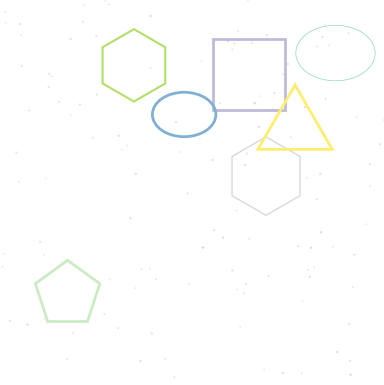[{"shape": "oval", "thickness": 0.5, "radius": 0.52, "center": [0.871, 0.862]}, {"shape": "square", "thickness": 2, "radius": 0.47, "center": [0.647, 0.806]}, {"shape": "oval", "thickness": 2, "radius": 0.41, "center": [0.478, 0.703]}, {"shape": "hexagon", "thickness": 1.5, "radius": 0.47, "center": [0.348, 0.83]}, {"shape": "hexagon", "thickness": 1, "radius": 0.51, "center": [0.691, 0.543]}, {"shape": "pentagon", "thickness": 2, "radius": 0.44, "center": [0.176, 0.236]}, {"shape": "triangle", "thickness": 2, "radius": 0.56, "center": [0.766, 0.668]}]